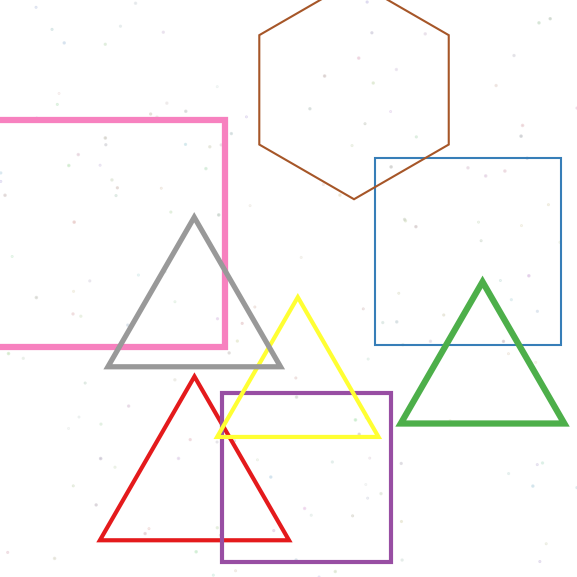[{"shape": "triangle", "thickness": 2, "radius": 0.95, "center": [0.337, 0.158]}, {"shape": "square", "thickness": 1, "radius": 0.81, "center": [0.81, 0.564]}, {"shape": "triangle", "thickness": 3, "radius": 0.82, "center": [0.836, 0.348]}, {"shape": "square", "thickness": 2, "radius": 0.73, "center": [0.531, 0.172]}, {"shape": "triangle", "thickness": 2, "radius": 0.81, "center": [0.516, 0.323]}, {"shape": "hexagon", "thickness": 1, "radius": 0.95, "center": [0.613, 0.844]}, {"shape": "square", "thickness": 3, "radius": 0.99, "center": [0.192, 0.595]}, {"shape": "triangle", "thickness": 2.5, "radius": 0.86, "center": [0.336, 0.45]}]